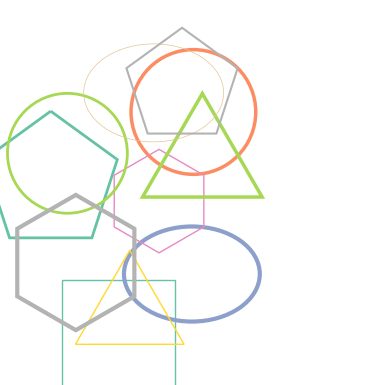[{"shape": "square", "thickness": 1, "radius": 0.73, "center": [0.309, 0.127]}, {"shape": "pentagon", "thickness": 2, "radius": 0.91, "center": [0.132, 0.529]}, {"shape": "circle", "thickness": 2.5, "radius": 0.81, "center": [0.502, 0.709]}, {"shape": "oval", "thickness": 3, "radius": 0.88, "center": [0.498, 0.288]}, {"shape": "hexagon", "thickness": 1, "radius": 0.67, "center": [0.413, 0.478]}, {"shape": "circle", "thickness": 2, "radius": 0.78, "center": [0.175, 0.602]}, {"shape": "triangle", "thickness": 2.5, "radius": 0.9, "center": [0.526, 0.578]}, {"shape": "triangle", "thickness": 1, "radius": 0.81, "center": [0.337, 0.187]}, {"shape": "oval", "thickness": 0.5, "radius": 0.91, "center": [0.399, 0.759]}, {"shape": "pentagon", "thickness": 1.5, "radius": 0.76, "center": [0.473, 0.776]}, {"shape": "hexagon", "thickness": 3, "radius": 0.88, "center": [0.197, 0.318]}]